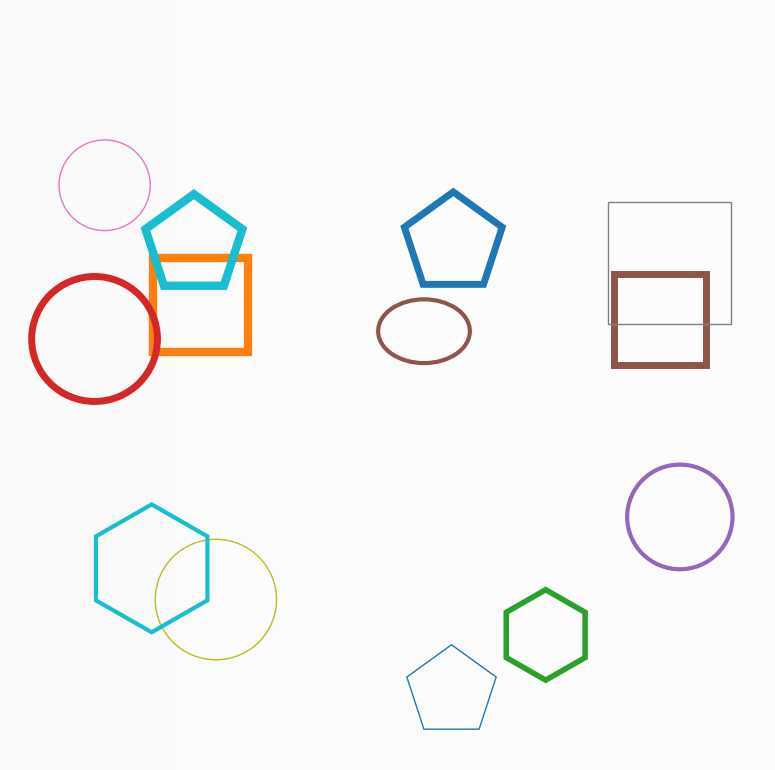[{"shape": "pentagon", "thickness": 0.5, "radius": 0.3, "center": [0.583, 0.102]}, {"shape": "pentagon", "thickness": 2.5, "radius": 0.33, "center": [0.585, 0.684]}, {"shape": "square", "thickness": 3, "radius": 0.3, "center": [0.259, 0.603]}, {"shape": "hexagon", "thickness": 2, "radius": 0.29, "center": [0.704, 0.175]}, {"shape": "circle", "thickness": 2.5, "radius": 0.41, "center": [0.122, 0.56]}, {"shape": "circle", "thickness": 1.5, "radius": 0.34, "center": [0.877, 0.329]}, {"shape": "square", "thickness": 2.5, "radius": 0.3, "center": [0.852, 0.585]}, {"shape": "oval", "thickness": 1.5, "radius": 0.3, "center": [0.547, 0.57]}, {"shape": "circle", "thickness": 0.5, "radius": 0.29, "center": [0.135, 0.759]}, {"shape": "square", "thickness": 0.5, "radius": 0.39, "center": [0.864, 0.658]}, {"shape": "circle", "thickness": 0.5, "radius": 0.39, "center": [0.279, 0.221]}, {"shape": "pentagon", "thickness": 3, "radius": 0.33, "center": [0.25, 0.682]}, {"shape": "hexagon", "thickness": 1.5, "radius": 0.42, "center": [0.196, 0.262]}]